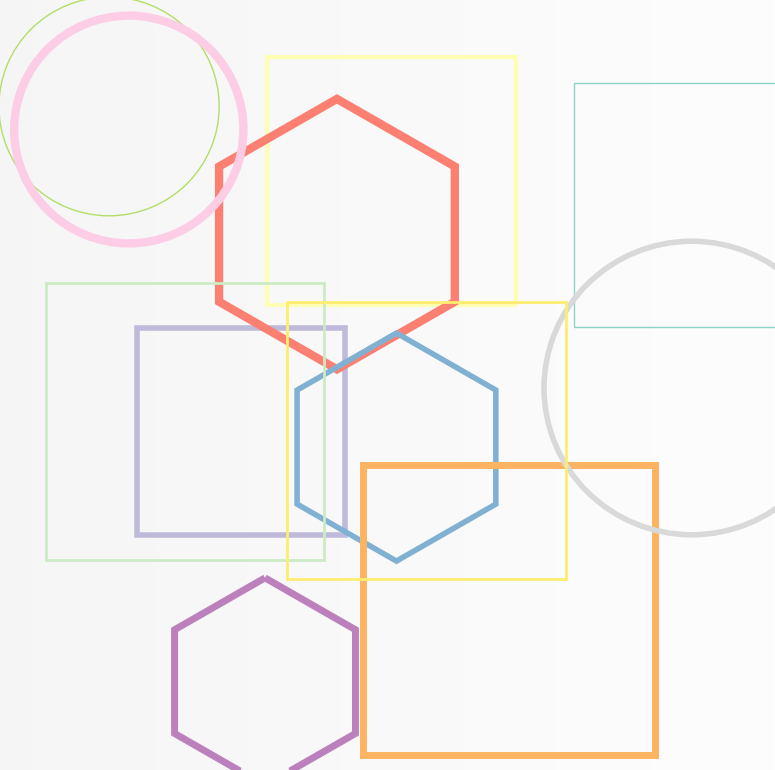[{"shape": "square", "thickness": 0.5, "radius": 0.79, "center": [0.899, 0.734]}, {"shape": "square", "thickness": 1.5, "radius": 0.81, "center": [0.505, 0.765]}, {"shape": "square", "thickness": 2, "radius": 0.67, "center": [0.311, 0.439]}, {"shape": "hexagon", "thickness": 3, "radius": 0.88, "center": [0.435, 0.696]}, {"shape": "hexagon", "thickness": 2, "radius": 0.74, "center": [0.512, 0.419]}, {"shape": "square", "thickness": 2.5, "radius": 0.94, "center": [0.657, 0.208]}, {"shape": "circle", "thickness": 0.5, "radius": 0.71, "center": [0.141, 0.862]}, {"shape": "circle", "thickness": 3, "radius": 0.74, "center": [0.166, 0.832]}, {"shape": "circle", "thickness": 2, "radius": 0.95, "center": [0.893, 0.496]}, {"shape": "hexagon", "thickness": 2.5, "radius": 0.67, "center": [0.342, 0.115]}, {"shape": "square", "thickness": 1, "radius": 0.9, "center": [0.239, 0.453]}, {"shape": "square", "thickness": 1, "radius": 0.9, "center": [0.55, 0.428]}]